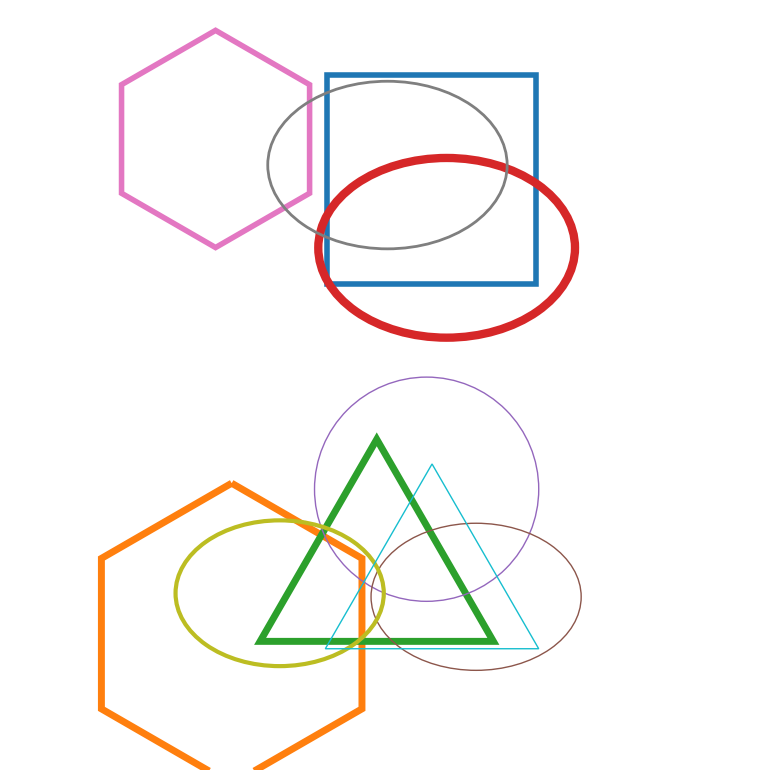[{"shape": "square", "thickness": 2, "radius": 0.68, "center": [0.56, 0.767]}, {"shape": "hexagon", "thickness": 2.5, "radius": 0.98, "center": [0.301, 0.177]}, {"shape": "triangle", "thickness": 2.5, "radius": 0.87, "center": [0.489, 0.255]}, {"shape": "oval", "thickness": 3, "radius": 0.83, "center": [0.58, 0.678]}, {"shape": "circle", "thickness": 0.5, "radius": 0.73, "center": [0.554, 0.365]}, {"shape": "oval", "thickness": 0.5, "radius": 0.68, "center": [0.618, 0.225]}, {"shape": "hexagon", "thickness": 2, "radius": 0.71, "center": [0.28, 0.82]}, {"shape": "oval", "thickness": 1, "radius": 0.78, "center": [0.503, 0.786]}, {"shape": "oval", "thickness": 1.5, "radius": 0.68, "center": [0.363, 0.23]}, {"shape": "triangle", "thickness": 0.5, "radius": 0.8, "center": [0.561, 0.237]}]